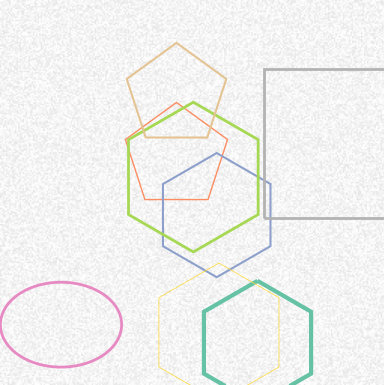[{"shape": "hexagon", "thickness": 3, "radius": 0.8, "center": [0.669, 0.11]}, {"shape": "pentagon", "thickness": 1, "radius": 0.7, "center": [0.458, 0.594]}, {"shape": "hexagon", "thickness": 1.5, "radius": 0.81, "center": [0.563, 0.441]}, {"shape": "oval", "thickness": 2, "radius": 0.79, "center": [0.158, 0.157]}, {"shape": "hexagon", "thickness": 2, "radius": 0.97, "center": [0.502, 0.54]}, {"shape": "hexagon", "thickness": 0.5, "radius": 0.9, "center": [0.569, 0.137]}, {"shape": "pentagon", "thickness": 1.5, "radius": 0.68, "center": [0.458, 0.753]}, {"shape": "square", "thickness": 2, "radius": 0.97, "center": [0.879, 0.627]}]